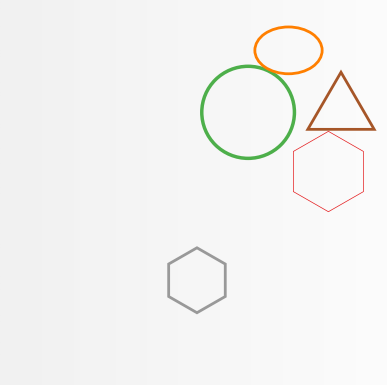[{"shape": "hexagon", "thickness": 0.5, "radius": 0.52, "center": [0.848, 0.554]}, {"shape": "circle", "thickness": 2.5, "radius": 0.6, "center": [0.64, 0.708]}, {"shape": "oval", "thickness": 2, "radius": 0.43, "center": [0.745, 0.869]}, {"shape": "triangle", "thickness": 2, "radius": 0.49, "center": [0.88, 0.713]}, {"shape": "hexagon", "thickness": 2, "radius": 0.42, "center": [0.508, 0.272]}]